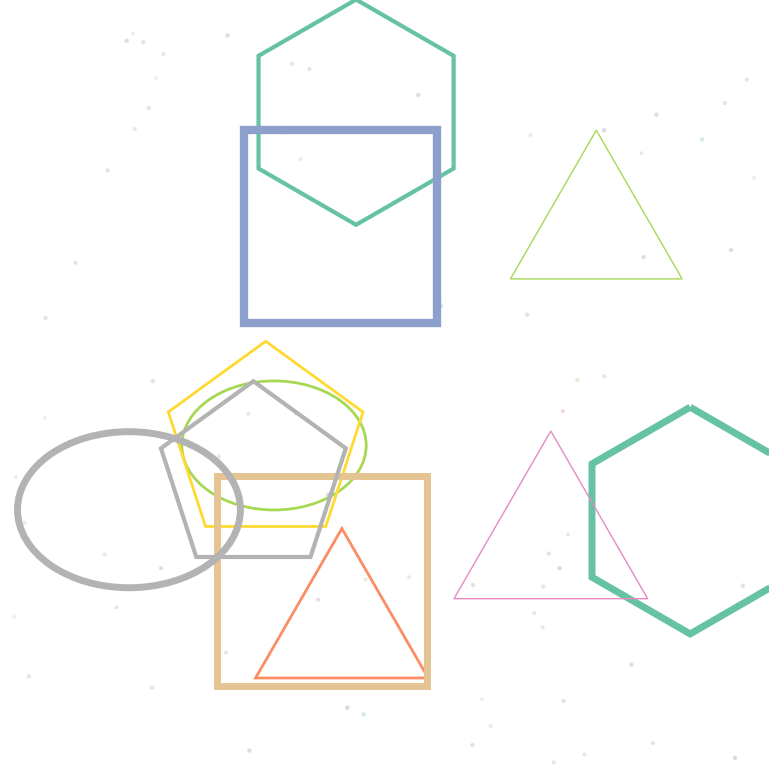[{"shape": "hexagon", "thickness": 2.5, "radius": 0.74, "center": [0.896, 0.324]}, {"shape": "hexagon", "thickness": 1.5, "radius": 0.73, "center": [0.462, 0.854]}, {"shape": "triangle", "thickness": 1, "radius": 0.65, "center": [0.444, 0.184]}, {"shape": "square", "thickness": 3, "radius": 0.63, "center": [0.442, 0.706]}, {"shape": "triangle", "thickness": 0.5, "radius": 0.73, "center": [0.715, 0.295]}, {"shape": "triangle", "thickness": 0.5, "radius": 0.64, "center": [0.774, 0.702]}, {"shape": "oval", "thickness": 1, "radius": 0.6, "center": [0.356, 0.422]}, {"shape": "pentagon", "thickness": 1, "radius": 0.66, "center": [0.345, 0.424]}, {"shape": "square", "thickness": 2.5, "radius": 0.68, "center": [0.418, 0.246]}, {"shape": "oval", "thickness": 2.5, "radius": 0.72, "center": [0.167, 0.338]}, {"shape": "pentagon", "thickness": 1.5, "radius": 0.63, "center": [0.329, 0.379]}]